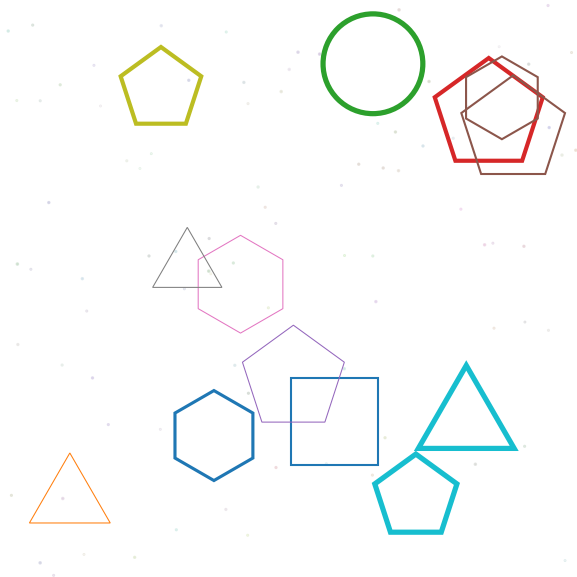[{"shape": "square", "thickness": 1, "radius": 0.38, "center": [0.58, 0.27]}, {"shape": "hexagon", "thickness": 1.5, "radius": 0.39, "center": [0.37, 0.245]}, {"shape": "triangle", "thickness": 0.5, "radius": 0.4, "center": [0.121, 0.134]}, {"shape": "circle", "thickness": 2.5, "radius": 0.43, "center": [0.646, 0.889]}, {"shape": "pentagon", "thickness": 2, "radius": 0.49, "center": [0.846, 0.8]}, {"shape": "pentagon", "thickness": 0.5, "radius": 0.46, "center": [0.508, 0.343]}, {"shape": "hexagon", "thickness": 1, "radius": 0.36, "center": [0.869, 0.83]}, {"shape": "pentagon", "thickness": 1, "radius": 0.47, "center": [0.889, 0.774]}, {"shape": "hexagon", "thickness": 0.5, "radius": 0.42, "center": [0.417, 0.507]}, {"shape": "triangle", "thickness": 0.5, "radius": 0.35, "center": [0.324, 0.536]}, {"shape": "pentagon", "thickness": 2, "radius": 0.37, "center": [0.279, 0.844]}, {"shape": "pentagon", "thickness": 2.5, "radius": 0.37, "center": [0.72, 0.138]}, {"shape": "triangle", "thickness": 2.5, "radius": 0.48, "center": [0.807, 0.271]}]